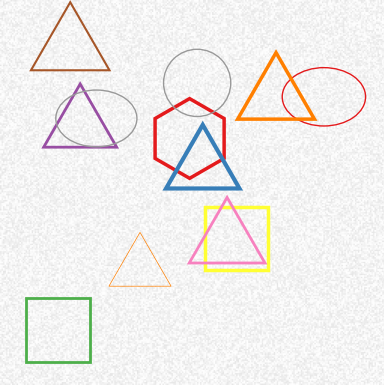[{"shape": "hexagon", "thickness": 2.5, "radius": 0.52, "center": [0.492, 0.64]}, {"shape": "oval", "thickness": 1, "radius": 0.54, "center": [0.841, 0.749]}, {"shape": "triangle", "thickness": 3, "radius": 0.55, "center": [0.527, 0.566]}, {"shape": "square", "thickness": 2, "radius": 0.42, "center": [0.152, 0.144]}, {"shape": "triangle", "thickness": 2, "radius": 0.55, "center": [0.208, 0.672]}, {"shape": "triangle", "thickness": 0.5, "radius": 0.47, "center": [0.364, 0.303]}, {"shape": "triangle", "thickness": 2.5, "radius": 0.58, "center": [0.717, 0.748]}, {"shape": "square", "thickness": 2.5, "radius": 0.41, "center": [0.614, 0.38]}, {"shape": "triangle", "thickness": 1.5, "radius": 0.59, "center": [0.182, 0.876]}, {"shape": "triangle", "thickness": 2, "radius": 0.57, "center": [0.59, 0.374]}, {"shape": "circle", "thickness": 1, "radius": 0.44, "center": [0.512, 0.785]}, {"shape": "oval", "thickness": 1, "radius": 0.53, "center": [0.25, 0.692]}]